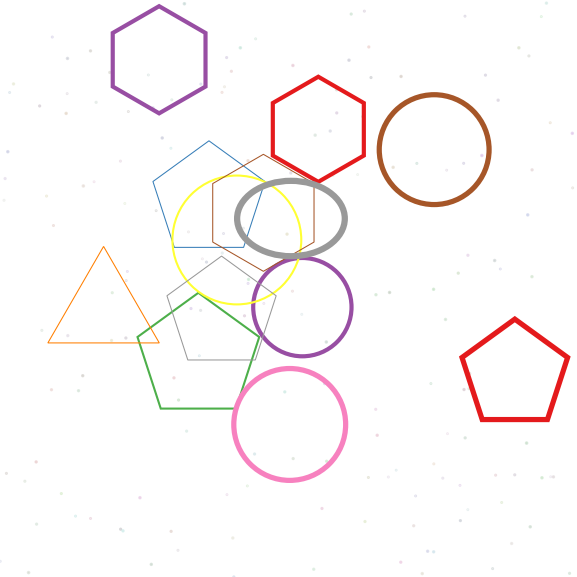[{"shape": "hexagon", "thickness": 2, "radius": 0.45, "center": [0.551, 0.775]}, {"shape": "pentagon", "thickness": 2.5, "radius": 0.48, "center": [0.891, 0.35]}, {"shape": "pentagon", "thickness": 0.5, "radius": 0.51, "center": [0.362, 0.653]}, {"shape": "pentagon", "thickness": 1, "radius": 0.55, "center": [0.344, 0.381]}, {"shape": "circle", "thickness": 2, "radius": 0.43, "center": [0.524, 0.467]}, {"shape": "hexagon", "thickness": 2, "radius": 0.46, "center": [0.276, 0.896]}, {"shape": "triangle", "thickness": 0.5, "radius": 0.56, "center": [0.179, 0.461]}, {"shape": "circle", "thickness": 1, "radius": 0.56, "center": [0.41, 0.584]}, {"shape": "hexagon", "thickness": 0.5, "radius": 0.51, "center": [0.456, 0.631]}, {"shape": "circle", "thickness": 2.5, "radius": 0.48, "center": [0.752, 0.74]}, {"shape": "circle", "thickness": 2.5, "radius": 0.48, "center": [0.502, 0.264]}, {"shape": "oval", "thickness": 3, "radius": 0.47, "center": [0.504, 0.621]}, {"shape": "pentagon", "thickness": 0.5, "radius": 0.5, "center": [0.384, 0.456]}]